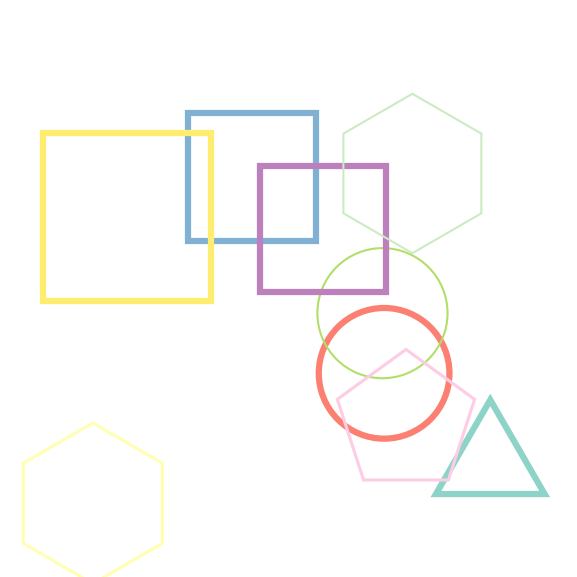[{"shape": "triangle", "thickness": 3, "radius": 0.54, "center": [0.849, 0.198]}, {"shape": "hexagon", "thickness": 1.5, "radius": 0.69, "center": [0.161, 0.128]}, {"shape": "circle", "thickness": 3, "radius": 0.57, "center": [0.665, 0.353]}, {"shape": "square", "thickness": 3, "radius": 0.56, "center": [0.436, 0.693]}, {"shape": "circle", "thickness": 1, "radius": 0.56, "center": [0.662, 0.457]}, {"shape": "pentagon", "thickness": 1.5, "radius": 0.62, "center": [0.703, 0.269]}, {"shape": "square", "thickness": 3, "radius": 0.55, "center": [0.559, 0.603]}, {"shape": "hexagon", "thickness": 1, "radius": 0.69, "center": [0.714, 0.699]}, {"shape": "square", "thickness": 3, "radius": 0.73, "center": [0.22, 0.624]}]